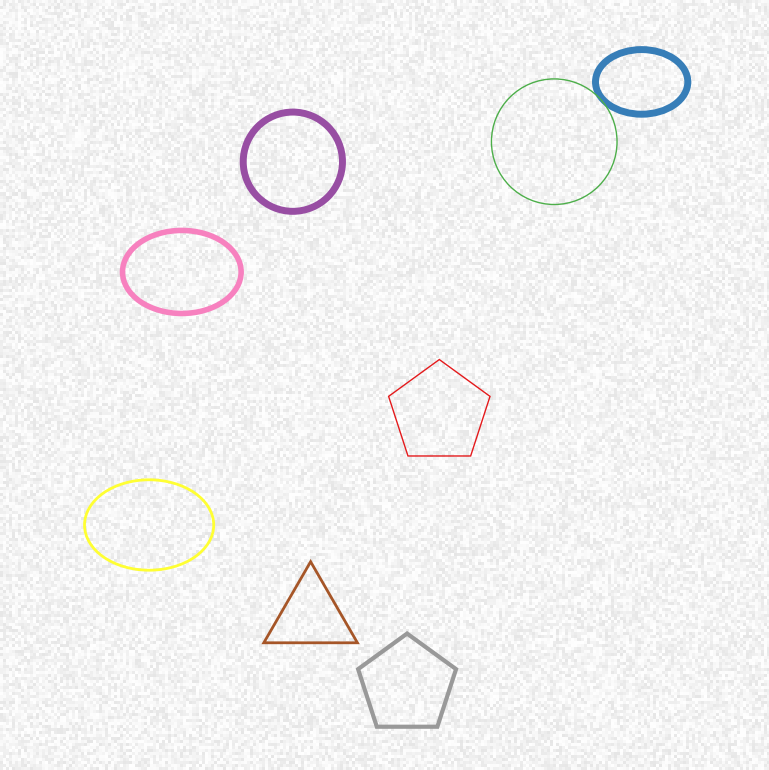[{"shape": "pentagon", "thickness": 0.5, "radius": 0.35, "center": [0.571, 0.464]}, {"shape": "oval", "thickness": 2.5, "radius": 0.3, "center": [0.833, 0.894]}, {"shape": "circle", "thickness": 0.5, "radius": 0.41, "center": [0.72, 0.816]}, {"shape": "circle", "thickness": 2.5, "radius": 0.32, "center": [0.38, 0.79]}, {"shape": "oval", "thickness": 1, "radius": 0.42, "center": [0.194, 0.318]}, {"shape": "triangle", "thickness": 1, "radius": 0.35, "center": [0.403, 0.2]}, {"shape": "oval", "thickness": 2, "radius": 0.39, "center": [0.236, 0.647]}, {"shape": "pentagon", "thickness": 1.5, "radius": 0.33, "center": [0.529, 0.11]}]